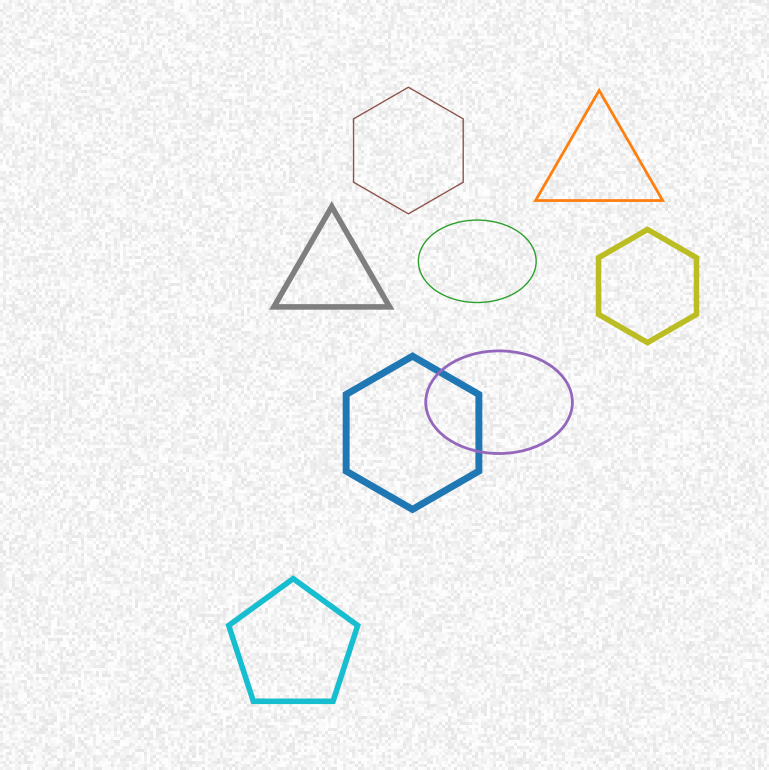[{"shape": "hexagon", "thickness": 2.5, "radius": 0.5, "center": [0.536, 0.438]}, {"shape": "triangle", "thickness": 1, "radius": 0.48, "center": [0.778, 0.787]}, {"shape": "oval", "thickness": 0.5, "radius": 0.38, "center": [0.62, 0.661]}, {"shape": "oval", "thickness": 1, "radius": 0.48, "center": [0.648, 0.478]}, {"shape": "hexagon", "thickness": 0.5, "radius": 0.41, "center": [0.53, 0.804]}, {"shape": "triangle", "thickness": 2, "radius": 0.43, "center": [0.431, 0.645]}, {"shape": "hexagon", "thickness": 2, "radius": 0.37, "center": [0.841, 0.629]}, {"shape": "pentagon", "thickness": 2, "radius": 0.44, "center": [0.381, 0.16]}]